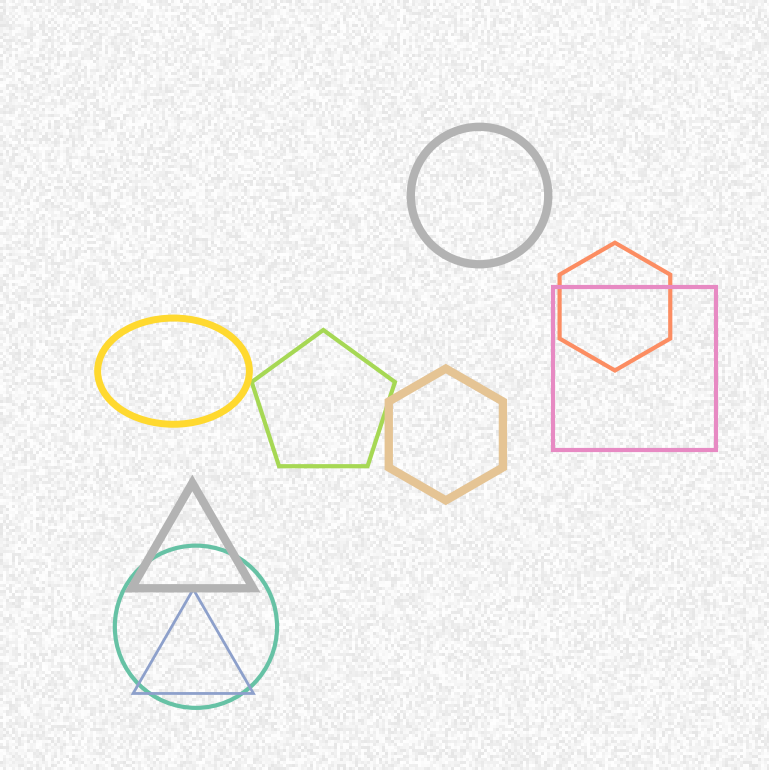[{"shape": "circle", "thickness": 1.5, "radius": 0.53, "center": [0.254, 0.186]}, {"shape": "hexagon", "thickness": 1.5, "radius": 0.41, "center": [0.799, 0.602]}, {"shape": "triangle", "thickness": 1, "radius": 0.45, "center": [0.251, 0.145]}, {"shape": "square", "thickness": 1.5, "radius": 0.53, "center": [0.824, 0.521]}, {"shape": "pentagon", "thickness": 1.5, "radius": 0.49, "center": [0.42, 0.474]}, {"shape": "oval", "thickness": 2.5, "radius": 0.49, "center": [0.225, 0.518]}, {"shape": "hexagon", "thickness": 3, "radius": 0.43, "center": [0.579, 0.436]}, {"shape": "circle", "thickness": 3, "radius": 0.45, "center": [0.623, 0.746]}, {"shape": "triangle", "thickness": 3, "radius": 0.46, "center": [0.25, 0.282]}]